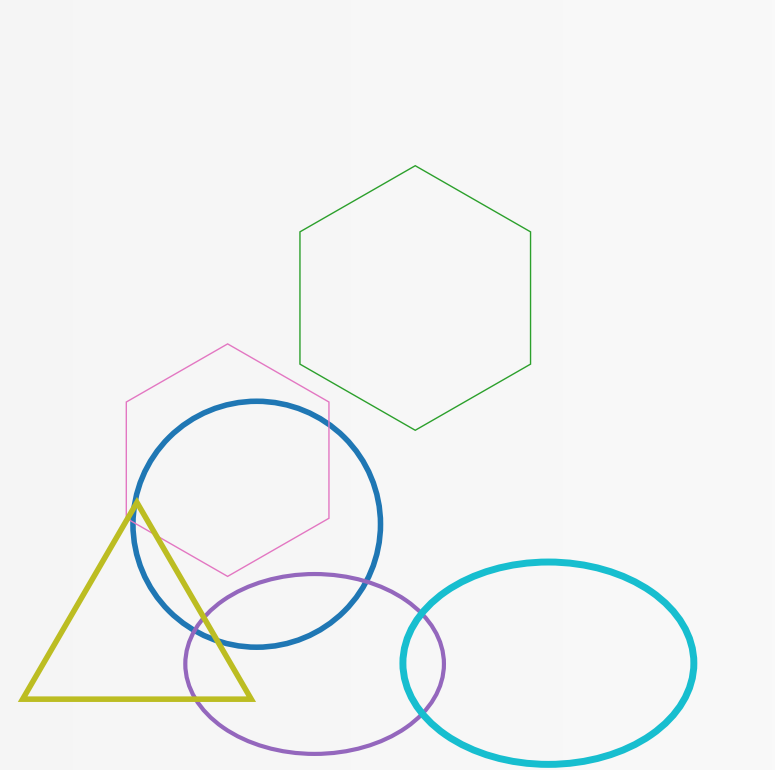[{"shape": "circle", "thickness": 2, "radius": 0.8, "center": [0.331, 0.319]}, {"shape": "hexagon", "thickness": 0.5, "radius": 0.86, "center": [0.536, 0.613]}, {"shape": "oval", "thickness": 1.5, "radius": 0.83, "center": [0.406, 0.138]}, {"shape": "hexagon", "thickness": 0.5, "radius": 0.75, "center": [0.294, 0.402]}, {"shape": "triangle", "thickness": 2, "radius": 0.85, "center": [0.177, 0.177]}, {"shape": "oval", "thickness": 2.5, "radius": 0.94, "center": [0.708, 0.139]}]